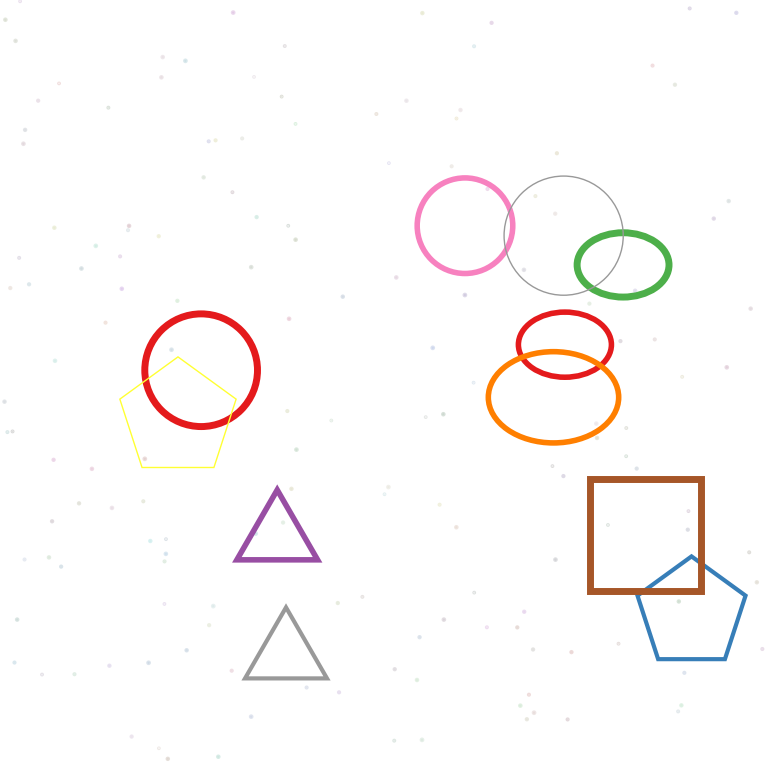[{"shape": "oval", "thickness": 2, "radius": 0.3, "center": [0.734, 0.552]}, {"shape": "circle", "thickness": 2.5, "radius": 0.37, "center": [0.261, 0.519]}, {"shape": "pentagon", "thickness": 1.5, "radius": 0.37, "center": [0.898, 0.204]}, {"shape": "oval", "thickness": 2.5, "radius": 0.3, "center": [0.809, 0.656]}, {"shape": "triangle", "thickness": 2, "radius": 0.3, "center": [0.36, 0.303]}, {"shape": "oval", "thickness": 2, "radius": 0.42, "center": [0.719, 0.484]}, {"shape": "pentagon", "thickness": 0.5, "radius": 0.4, "center": [0.231, 0.457]}, {"shape": "square", "thickness": 2.5, "radius": 0.36, "center": [0.838, 0.305]}, {"shape": "circle", "thickness": 2, "radius": 0.31, "center": [0.604, 0.707]}, {"shape": "circle", "thickness": 0.5, "radius": 0.39, "center": [0.732, 0.694]}, {"shape": "triangle", "thickness": 1.5, "radius": 0.31, "center": [0.371, 0.15]}]